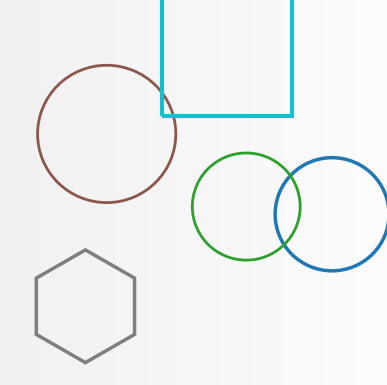[{"shape": "circle", "thickness": 2.5, "radius": 0.73, "center": [0.857, 0.444]}, {"shape": "circle", "thickness": 2, "radius": 0.7, "center": [0.635, 0.463]}, {"shape": "circle", "thickness": 2, "radius": 0.89, "center": [0.275, 0.652]}, {"shape": "hexagon", "thickness": 2.5, "radius": 0.73, "center": [0.22, 0.205]}, {"shape": "square", "thickness": 3, "radius": 0.84, "center": [0.586, 0.867]}]